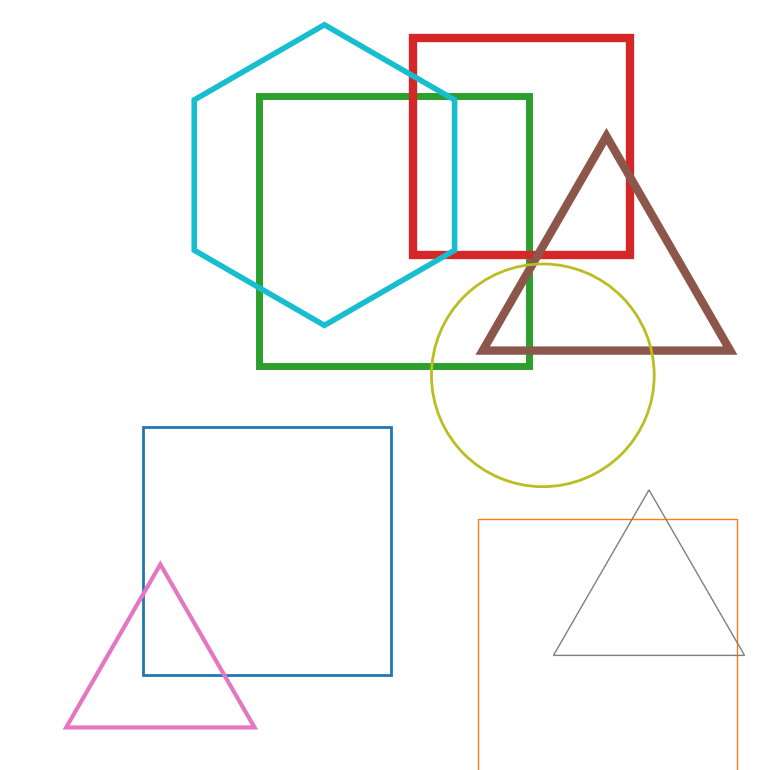[{"shape": "square", "thickness": 1, "radius": 0.8, "center": [0.347, 0.285]}, {"shape": "square", "thickness": 0.5, "radius": 0.84, "center": [0.789, 0.157]}, {"shape": "square", "thickness": 2.5, "radius": 0.88, "center": [0.511, 0.7]}, {"shape": "square", "thickness": 3, "radius": 0.71, "center": [0.678, 0.81]}, {"shape": "triangle", "thickness": 3, "radius": 0.93, "center": [0.788, 0.638]}, {"shape": "triangle", "thickness": 1.5, "radius": 0.71, "center": [0.208, 0.126]}, {"shape": "triangle", "thickness": 0.5, "radius": 0.72, "center": [0.843, 0.22]}, {"shape": "circle", "thickness": 1, "radius": 0.72, "center": [0.705, 0.513]}, {"shape": "hexagon", "thickness": 2, "radius": 0.98, "center": [0.421, 0.773]}]